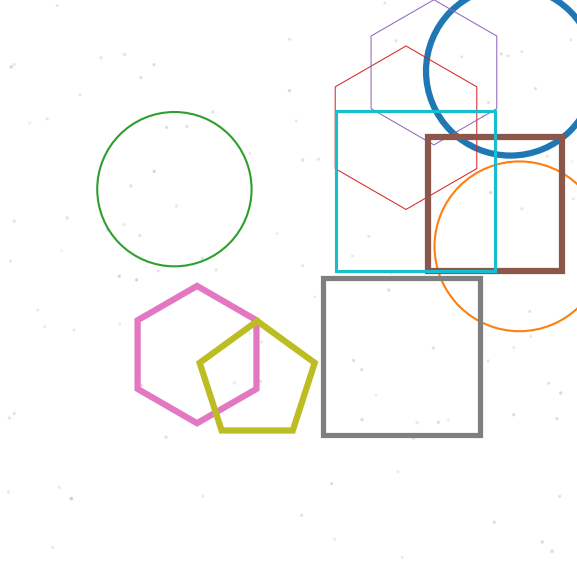[{"shape": "circle", "thickness": 3, "radius": 0.73, "center": [0.884, 0.876]}, {"shape": "circle", "thickness": 1, "radius": 0.73, "center": [0.899, 0.573]}, {"shape": "circle", "thickness": 1, "radius": 0.67, "center": [0.302, 0.672]}, {"shape": "hexagon", "thickness": 0.5, "radius": 0.71, "center": [0.703, 0.778]}, {"shape": "hexagon", "thickness": 0.5, "radius": 0.63, "center": [0.751, 0.874]}, {"shape": "square", "thickness": 3, "radius": 0.58, "center": [0.857, 0.646]}, {"shape": "hexagon", "thickness": 3, "radius": 0.59, "center": [0.341, 0.385]}, {"shape": "square", "thickness": 2.5, "radius": 0.68, "center": [0.695, 0.381]}, {"shape": "pentagon", "thickness": 3, "radius": 0.52, "center": [0.445, 0.338]}, {"shape": "square", "thickness": 1.5, "radius": 0.69, "center": [0.72, 0.668]}]